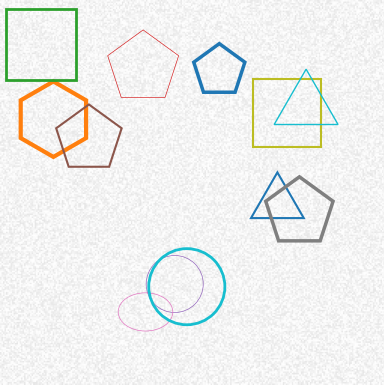[{"shape": "pentagon", "thickness": 2.5, "radius": 0.35, "center": [0.57, 0.817]}, {"shape": "triangle", "thickness": 1.5, "radius": 0.4, "center": [0.72, 0.473]}, {"shape": "hexagon", "thickness": 3, "radius": 0.49, "center": [0.139, 0.69]}, {"shape": "square", "thickness": 2, "radius": 0.46, "center": [0.107, 0.884]}, {"shape": "pentagon", "thickness": 0.5, "radius": 0.48, "center": [0.372, 0.825]}, {"shape": "circle", "thickness": 0.5, "radius": 0.37, "center": [0.454, 0.262]}, {"shape": "pentagon", "thickness": 1.5, "radius": 0.45, "center": [0.231, 0.639]}, {"shape": "oval", "thickness": 0.5, "radius": 0.35, "center": [0.378, 0.19]}, {"shape": "pentagon", "thickness": 2.5, "radius": 0.46, "center": [0.778, 0.449]}, {"shape": "square", "thickness": 1.5, "radius": 0.44, "center": [0.745, 0.706]}, {"shape": "circle", "thickness": 2, "radius": 0.49, "center": [0.485, 0.255]}, {"shape": "triangle", "thickness": 1, "radius": 0.48, "center": [0.795, 0.725]}]